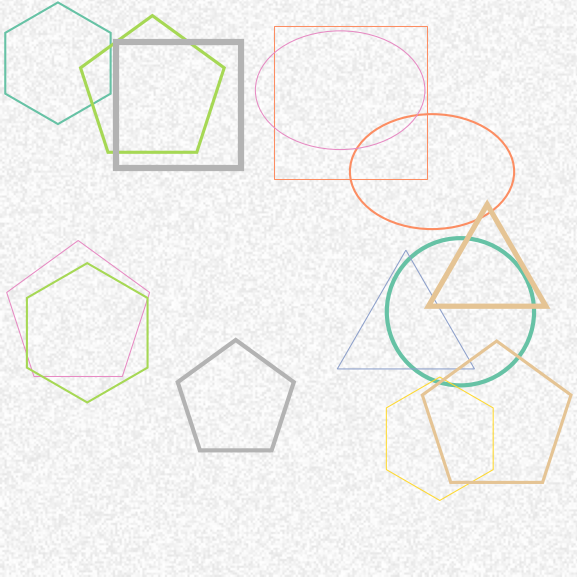[{"shape": "hexagon", "thickness": 1, "radius": 0.53, "center": [0.1, 0.89]}, {"shape": "circle", "thickness": 2, "radius": 0.64, "center": [0.797, 0.459]}, {"shape": "square", "thickness": 0.5, "radius": 0.66, "center": [0.607, 0.821]}, {"shape": "oval", "thickness": 1, "radius": 0.71, "center": [0.748, 0.702]}, {"shape": "triangle", "thickness": 0.5, "radius": 0.69, "center": [0.703, 0.429]}, {"shape": "pentagon", "thickness": 0.5, "radius": 0.65, "center": [0.135, 0.452]}, {"shape": "oval", "thickness": 0.5, "radius": 0.73, "center": [0.589, 0.843]}, {"shape": "pentagon", "thickness": 1.5, "radius": 0.65, "center": [0.264, 0.841]}, {"shape": "hexagon", "thickness": 1, "radius": 0.6, "center": [0.151, 0.423]}, {"shape": "hexagon", "thickness": 0.5, "radius": 0.53, "center": [0.761, 0.239]}, {"shape": "pentagon", "thickness": 1.5, "radius": 0.68, "center": [0.86, 0.273]}, {"shape": "triangle", "thickness": 2.5, "radius": 0.59, "center": [0.844, 0.528]}, {"shape": "square", "thickness": 3, "radius": 0.54, "center": [0.309, 0.817]}, {"shape": "pentagon", "thickness": 2, "radius": 0.53, "center": [0.408, 0.305]}]